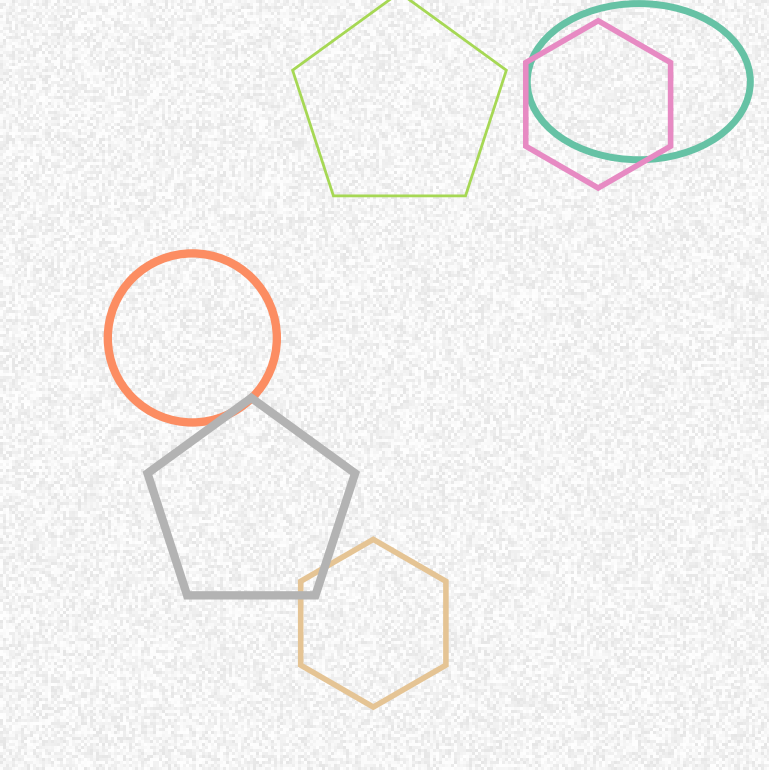[{"shape": "oval", "thickness": 2.5, "radius": 0.72, "center": [0.83, 0.894]}, {"shape": "circle", "thickness": 3, "radius": 0.55, "center": [0.25, 0.561]}, {"shape": "hexagon", "thickness": 2, "radius": 0.54, "center": [0.777, 0.864]}, {"shape": "pentagon", "thickness": 1, "radius": 0.73, "center": [0.519, 0.864]}, {"shape": "hexagon", "thickness": 2, "radius": 0.54, "center": [0.485, 0.191]}, {"shape": "pentagon", "thickness": 3, "radius": 0.71, "center": [0.326, 0.341]}]